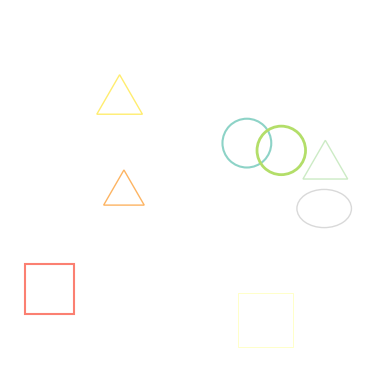[{"shape": "circle", "thickness": 1.5, "radius": 0.32, "center": [0.641, 0.628]}, {"shape": "square", "thickness": 0.5, "radius": 0.35, "center": [0.689, 0.169]}, {"shape": "square", "thickness": 1.5, "radius": 0.32, "center": [0.128, 0.249]}, {"shape": "triangle", "thickness": 1, "radius": 0.3, "center": [0.322, 0.498]}, {"shape": "circle", "thickness": 2, "radius": 0.32, "center": [0.731, 0.609]}, {"shape": "oval", "thickness": 1, "radius": 0.35, "center": [0.842, 0.458]}, {"shape": "triangle", "thickness": 1, "radius": 0.34, "center": [0.845, 0.569]}, {"shape": "triangle", "thickness": 1, "radius": 0.34, "center": [0.311, 0.738]}]